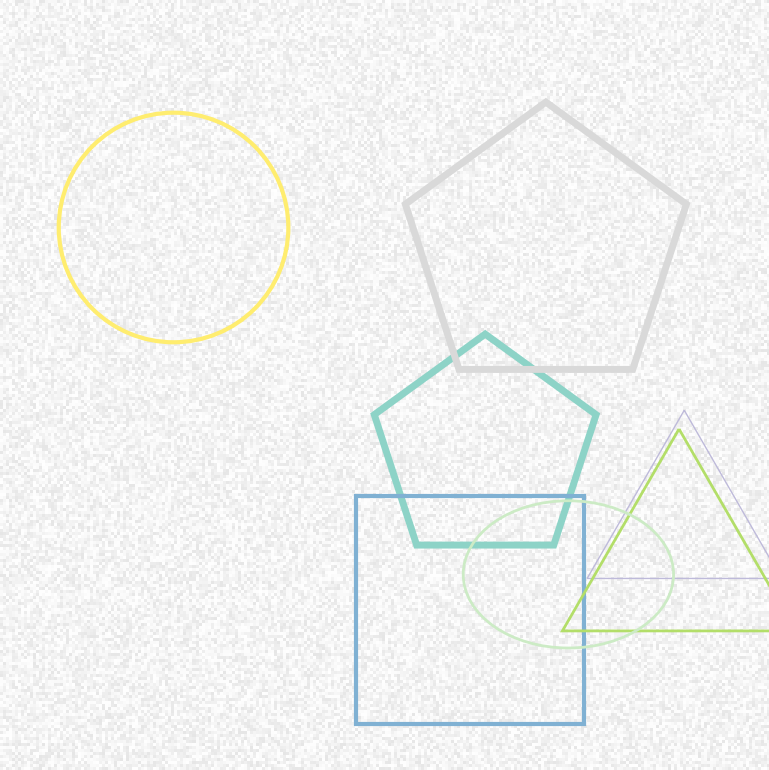[{"shape": "pentagon", "thickness": 2.5, "radius": 0.76, "center": [0.63, 0.415]}, {"shape": "triangle", "thickness": 0.5, "radius": 0.73, "center": [0.889, 0.322]}, {"shape": "square", "thickness": 1.5, "radius": 0.74, "center": [0.611, 0.208]}, {"shape": "triangle", "thickness": 1, "radius": 0.87, "center": [0.882, 0.268]}, {"shape": "pentagon", "thickness": 2.5, "radius": 0.96, "center": [0.709, 0.675]}, {"shape": "oval", "thickness": 1, "radius": 0.68, "center": [0.738, 0.254]}, {"shape": "circle", "thickness": 1.5, "radius": 0.75, "center": [0.225, 0.705]}]